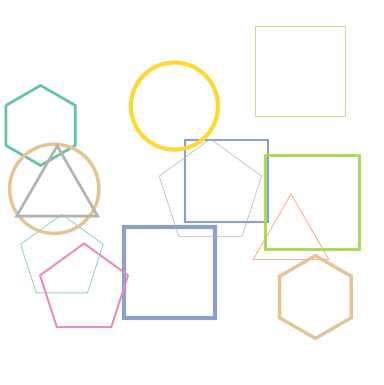[{"shape": "hexagon", "thickness": 2, "radius": 0.52, "center": [0.105, 0.674]}, {"shape": "pentagon", "thickness": 0.5, "radius": 0.56, "center": [0.161, 0.33]}, {"shape": "triangle", "thickness": 0.5, "radius": 0.57, "center": [0.756, 0.383]}, {"shape": "square", "thickness": 1.5, "radius": 0.54, "center": [0.589, 0.53]}, {"shape": "square", "thickness": 3, "radius": 0.59, "center": [0.44, 0.293]}, {"shape": "pentagon", "thickness": 1.5, "radius": 0.6, "center": [0.218, 0.248]}, {"shape": "square", "thickness": 0.5, "radius": 0.58, "center": [0.78, 0.817]}, {"shape": "square", "thickness": 2, "radius": 0.61, "center": [0.811, 0.474]}, {"shape": "circle", "thickness": 3, "radius": 0.57, "center": [0.453, 0.724]}, {"shape": "circle", "thickness": 2.5, "radius": 0.58, "center": [0.141, 0.51]}, {"shape": "hexagon", "thickness": 2.5, "radius": 0.54, "center": [0.819, 0.228]}, {"shape": "pentagon", "thickness": 0.5, "radius": 0.7, "center": [0.546, 0.499]}, {"shape": "triangle", "thickness": 2, "radius": 0.61, "center": [0.148, 0.499]}]